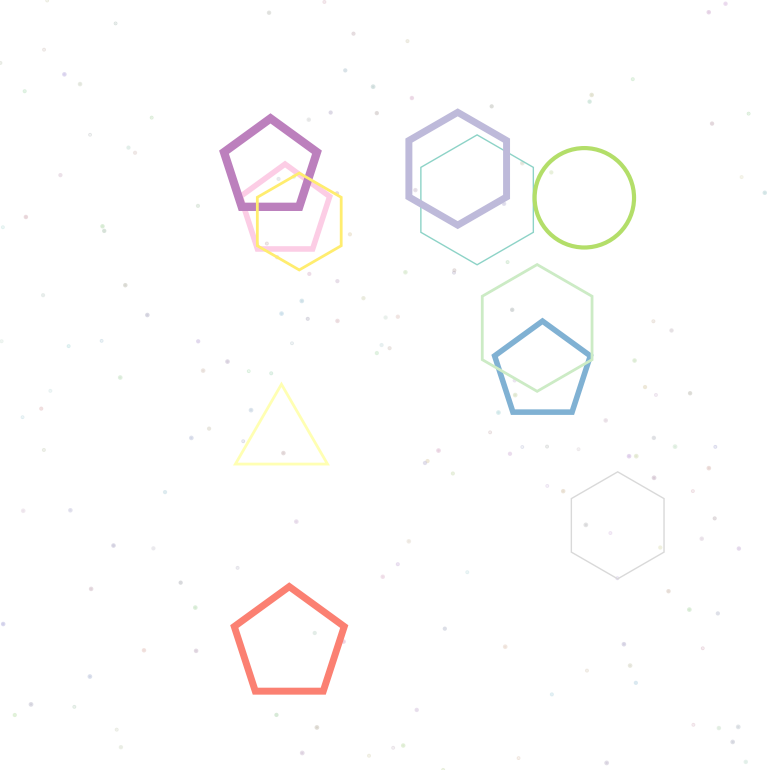[{"shape": "hexagon", "thickness": 0.5, "radius": 0.42, "center": [0.62, 0.74]}, {"shape": "triangle", "thickness": 1, "radius": 0.35, "center": [0.366, 0.432]}, {"shape": "hexagon", "thickness": 2.5, "radius": 0.37, "center": [0.594, 0.781]}, {"shape": "pentagon", "thickness": 2.5, "radius": 0.38, "center": [0.376, 0.163]}, {"shape": "pentagon", "thickness": 2, "radius": 0.33, "center": [0.705, 0.518]}, {"shape": "circle", "thickness": 1.5, "radius": 0.32, "center": [0.759, 0.743]}, {"shape": "pentagon", "thickness": 2, "radius": 0.3, "center": [0.37, 0.726]}, {"shape": "hexagon", "thickness": 0.5, "radius": 0.35, "center": [0.802, 0.318]}, {"shape": "pentagon", "thickness": 3, "radius": 0.32, "center": [0.351, 0.783]}, {"shape": "hexagon", "thickness": 1, "radius": 0.41, "center": [0.698, 0.574]}, {"shape": "hexagon", "thickness": 1, "radius": 0.31, "center": [0.389, 0.712]}]